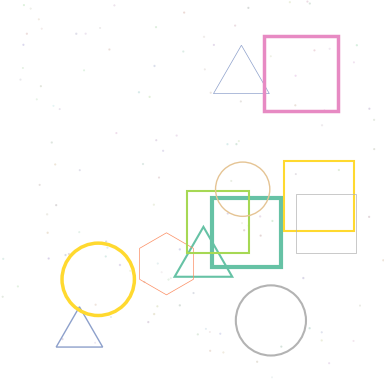[{"shape": "triangle", "thickness": 1.5, "radius": 0.43, "center": [0.528, 0.324]}, {"shape": "square", "thickness": 3, "radius": 0.45, "center": [0.641, 0.396]}, {"shape": "hexagon", "thickness": 0.5, "radius": 0.4, "center": [0.432, 0.315]}, {"shape": "triangle", "thickness": 1, "radius": 0.35, "center": [0.206, 0.133]}, {"shape": "triangle", "thickness": 0.5, "radius": 0.42, "center": [0.627, 0.799]}, {"shape": "square", "thickness": 2.5, "radius": 0.49, "center": [0.782, 0.809]}, {"shape": "square", "thickness": 1.5, "radius": 0.41, "center": [0.566, 0.423]}, {"shape": "square", "thickness": 1.5, "radius": 0.45, "center": [0.83, 0.49]}, {"shape": "circle", "thickness": 2.5, "radius": 0.47, "center": [0.255, 0.274]}, {"shape": "circle", "thickness": 1, "radius": 0.35, "center": [0.63, 0.509]}, {"shape": "circle", "thickness": 1.5, "radius": 0.46, "center": [0.704, 0.168]}, {"shape": "square", "thickness": 0.5, "radius": 0.38, "center": [0.847, 0.42]}]